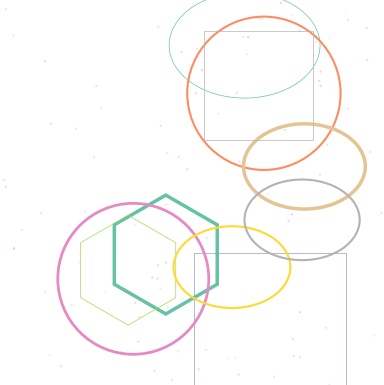[{"shape": "oval", "thickness": 0.5, "radius": 0.98, "center": [0.635, 0.882]}, {"shape": "hexagon", "thickness": 2.5, "radius": 0.77, "center": [0.431, 0.339]}, {"shape": "circle", "thickness": 1.5, "radius": 1.0, "center": [0.685, 0.758]}, {"shape": "square", "thickness": 0.5, "radius": 0.99, "center": [0.702, 0.146]}, {"shape": "circle", "thickness": 2, "radius": 0.98, "center": [0.346, 0.276]}, {"shape": "hexagon", "thickness": 0.5, "radius": 0.71, "center": [0.333, 0.298]}, {"shape": "oval", "thickness": 1.5, "radius": 0.76, "center": [0.603, 0.306]}, {"shape": "oval", "thickness": 2.5, "radius": 0.79, "center": [0.791, 0.568]}, {"shape": "oval", "thickness": 1.5, "radius": 0.75, "center": [0.785, 0.429]}, {"shape": "square", "thickness": 0.5, "radius": 0.71, "center": [0.671, 0.778]}]